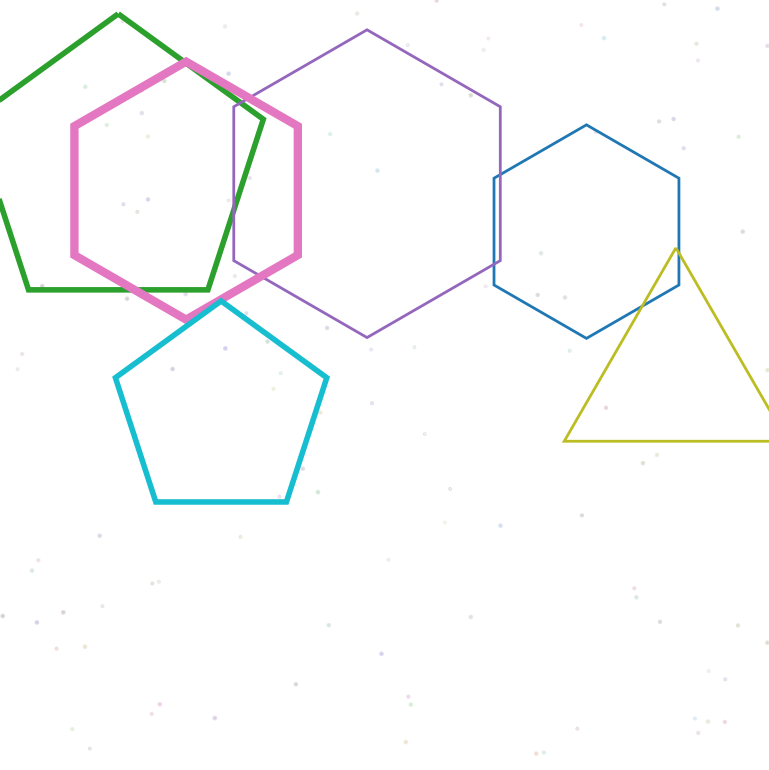[{"shape": "hexagon", "thickness": 1, "radius": 0.69, "center": [0.762, 0.699]}, {"shape": "pentagon", "thickness": 2, "radius": 0.99, "center": [0.154, 0.784]}, {"shape": "hexagon", "thickness": 1, "radius": 1.0, "center": [0.477, 0.761]}, {"shape": "hexagon", "thickness": 3, "radius": 0.84, "center": [0.242, 0.752]}, {"shape": "triangle", "thickness": 1, "radius": 0.84, "center": [0.878, 0.511]}, {"shape": "pentagon", "thickness": 2, "radius": 0.72, "center": [0.287, 0.465]}]